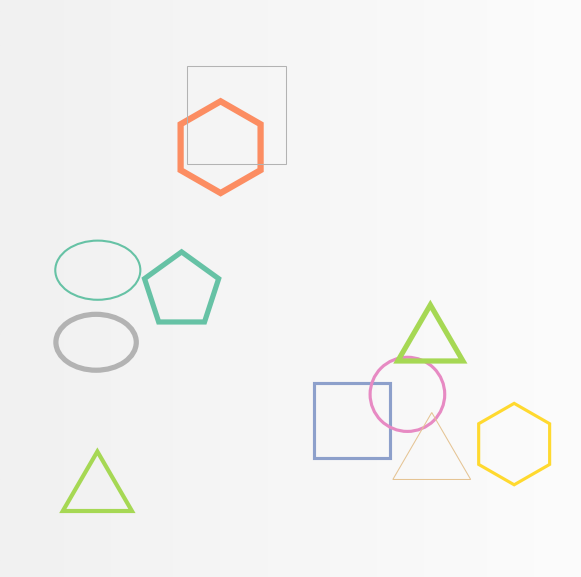[{"shape": "oval", "thickness": 1, "radius": 0.37, "center": [0.168, 0.531]}, {"shape": "pentagon", "thickness": 2.5, "radius": 0.34, "center": [0.312, 0.496]}, {"shape": "hexagon", "thickness": 3, "radius": 0.4, "center": [0.38, 0.744]}, {"shape": "square", "thickness": 1.5, "radius": 0.32, "center": [0.606, 0.271]}, {"shape": "circle", "thickness": 1.5, "radius": 0.32, "center": [0.701, 0.316]}, {"shape": "triangle", "thickness": 2, "radius": 0.34, "center": [0.168, 0.149]}, {"shape": "triangle", "thickness": 2.5, "radius": 0.32, "center": [0.74, 0.406]}, {"shape": "hexagon", "thickness": 1.5, "radius": 0.35, "center": [0.885, 0.23]}, {"shape": "triangle", "thickness": 0.5, "radius": 0.39, "center": [0.743, 0.208]}, {"shape": "square", "thickness": 0.5, "radius": 0.42, "center": [0.407, 0.8]}, {"shape": "oval", "thickness": 2.5, "radius": 0.35, "center": [0.165, 0.406]}]